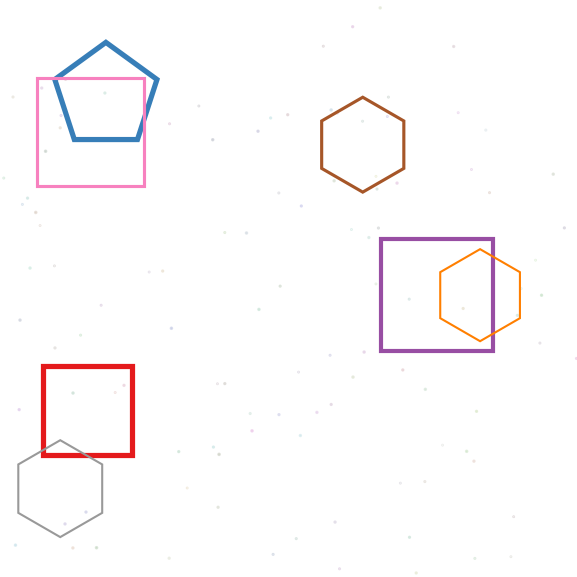[{"shape": "square", "thickness": 2.5, "radius": 0.39, "center": [0.152, 0.288]}, {"shape": "pentagon", "thickness": 2.5, "radius": 0.47, "center": [0.183, 0.833]}, {"shape": "square", "thickness": 2, "radius": 0.49, "center": [0.757, 0.488]}, {"shape": "hexagon", "thickness": 1, "radius": 0.4, "center": [0.831, 0.488]}, {"shape": "hexagon", "thickness": 1.5, "radius": 0.41, "center": [0.628, 0.749]}, {"shape": "square", "thickness": 1.5, "radius": 0.46, "center": [0.157, 0.771]}, {"shape": "hexagon", "thickness": 1, "radius": 0.42, "center": [0.104, 0.153]}]